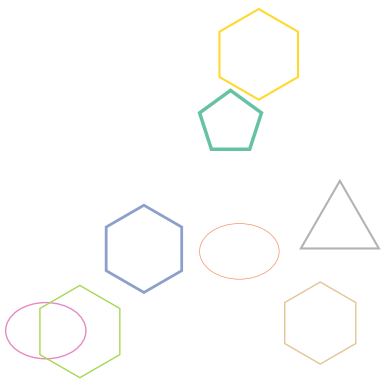[{"shape": "pentagon", "thickness": 2.5, "radius": 0.42, "center": [0.599, 0.681]}, {"shape": "oval", "thickness": 0.5, "radius": 0.52, "center": [0.622, 0.347]}, {"shape": "hexagon", "thickness": 2, "radius": 0.57, "center": [0.374, 0.354]}, {"shape": "oval", "thickness": 1, "radius": 0.52, "center": [0.119, 0.141]}, {"shape": "hexagon", "thickness": 1, "radius": 0.6, "center": [0.207, 0.139]}, {"shape": "hexagon", "thickness": 1.5, "radius": 0.59, "center": [0.672, 0.859]}, {"shape": "hexagon", "thickness": 1, "radius": 0.53, "center": [0.832, 0.161]}, {"shape": "triangle", "thickness": 1.5, "radius": 0.59, "center": [0.883, 0.413]}]